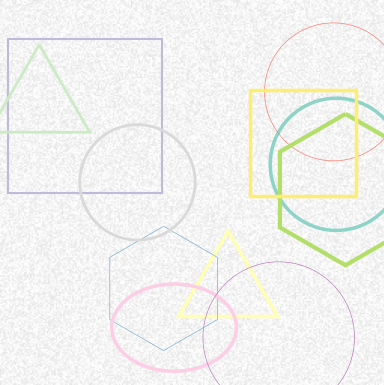[{"shape": "circle", "thickness": 2.5, "radius": 0.86, "center": [0.874, 0.573]}, {"shape": "triangle", "thickness": 2.5, "radius": 0.74, "center": [0.593, 0.252]}, {"shape": "square", "thickness": 1.5, "radius": 1.0, "center": [0.221, 0.698]}, {"shape": "circle", "thickness": 0.5, "radius": 0.9, "center": [0.866, 0.761]}, {"shape": "hexagon", "thickness": 0.5, "radius": 0.81, "center": [0.425, 0.251]}, {"shape": "hexagon", "thickness": 3, "radius": 0.98, "center": [0.897, 0.508]}, {"shape": "oval", "thickness": 2.5, "radius": 0.81, "center": [0.452, 0.149]}, {"shape": "circle", "thickness": 2, "radius": 0.75, "center": [0.357, 0.526]}, {"shape": "circle", "thickness": 0.5, "radius": 0.98, "center": [0.724, 0.123]}, {"shape": "triangle", "thickness": 2, "radius": 0.76, "center": [0.102, 0.732]}, {"shape": "square", "thickness": 2.5, "radius": 0.69, "center": [0.788, 0.63]}]